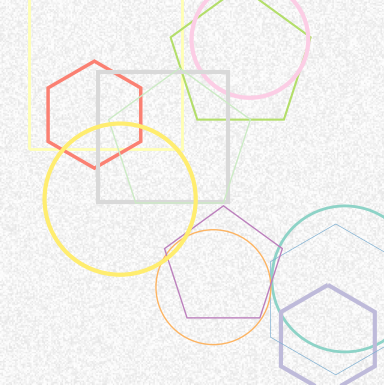[{"shape": "circle", "thickness": 2, "radius": 0.95, "center": [0.896, 0.276]}, {"shape": "square", "thickness": 2, "radius": 0.99, "center": [0.275, 0.811]}, {"shape": "hexagon", "thickness": 3, "radius": 0.7, "center": [0.852, 0.119]}, {"shape": "hexagon", "thickness": 2.5, "radius": 0.69, "center": [0.245, 0.702]}, {"shape": "hexagon", "thickness": 0.5, "radius": 0.98, "center": [0.872, 0.222]}, {"shape": "circle", "thickness": 1, "radius": 0.75, "center": [0.554, 0.254]}, {"shape": "pentagon", "thickness": 1.5, "radius": 0.96, "center": [0.625, 0.844]}, {"shape": "circle", "thickness": 3, "radius": 0.76, "center": [0.649, 0.898]}, {"shape": "square", "thickness": 3, "radius": 0.84, "center": [0.423, 0.645]}, {"shape": "pentagon", "thickness": 1, "radius": 0.8, "center": [0.58, 0.305]}, {"shape": "pentagon", "thickness": 1, "radius": 0.97, "center": [0.466, 0.629]}, {"shape": "circle", "thickness": 3, "radius": 0.98, "center": [0.312, 0.483]}]